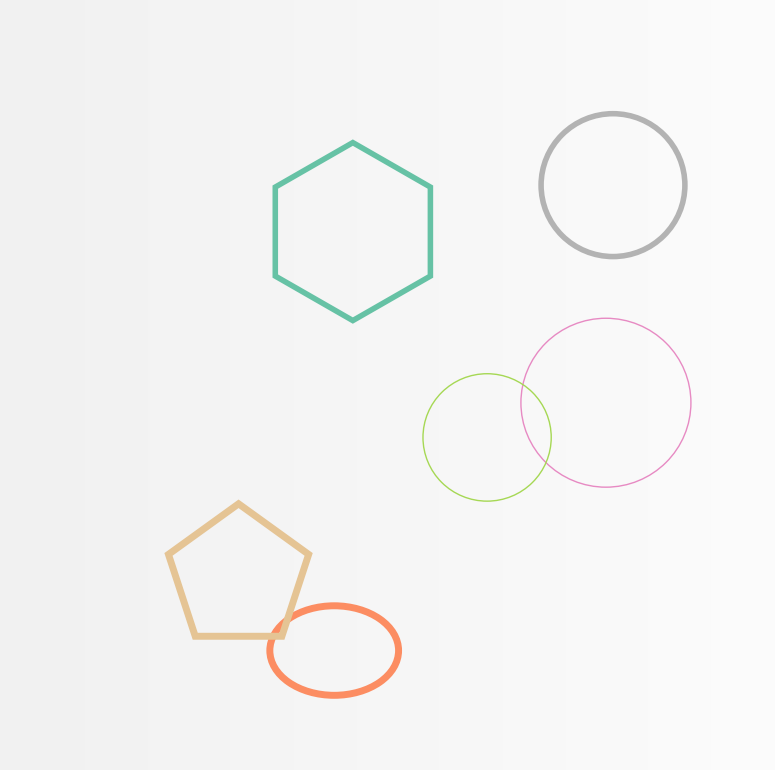[{"shape": "hexagon", "thickness": 2, "radius": 0.58, "center": [0.455, 0.699]}, {"shape": "oval", "thickness": 2.5, "radius": 0.42, "center": [0.431, 0.155]}, {"shape": "circle", "thickness": 0.5, "radius": 0.55, "center": [0.782, 0.477]}, {"shape": "circle", "thickness": 0.5, "radius": 0.41, "center": [0.629, 0.432]}, {"shape": "pentagon", "thickness": 2.5, "radius": 0.48, "center": [0.308, 0.251]}, {"shape": "circle", "thickness": 2, "radius": 0.46, "center": [0.791, 0.76]}]